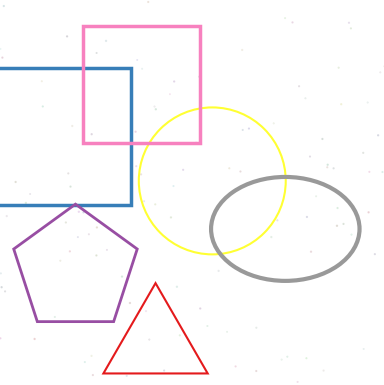[{"shape": "triangle", "thickness": 1.5, "radius": 0.78, "center": [0.404, 0.108]}, {"shape": "square", "thickness": 2.5, "radius": 0.89, "center": [0.162, 0.645]}, {"shape": "pentagon", "thickness": 2, "radius": 0.84, "center": [0.196, 0.301]}, {"shape": "circle", "thickness": 1.5, "radius": 0.95, "center": [0.551, 0.53]}, {"shape": "square", "thickness": 2.5, "radius": 0.76, "center": [0.367, 0.78]}, {"shape": "oval", "thickness": 3, "radius": 0.96, "center": [0.741, 0.405]}]